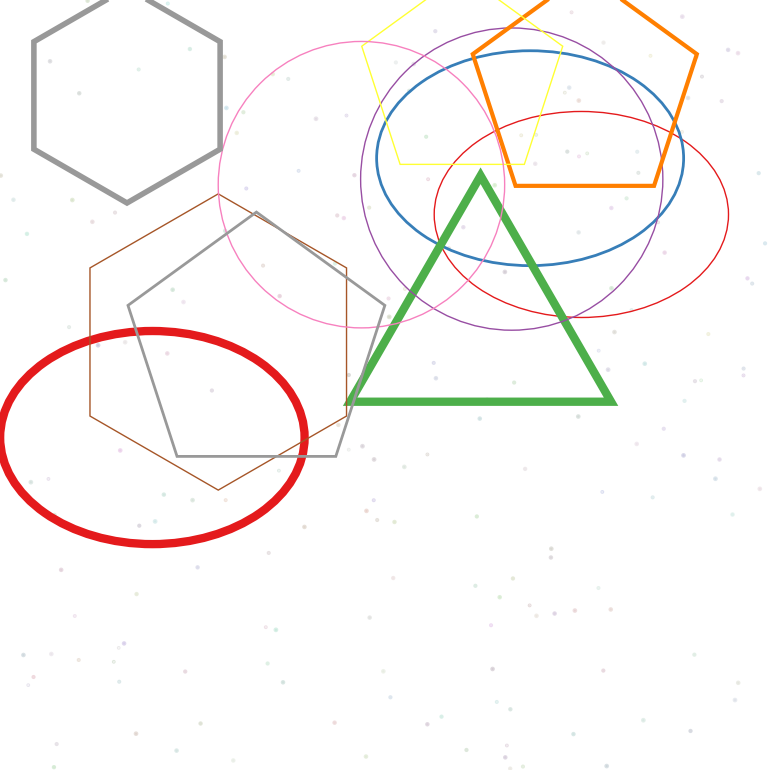[{"shape": "oval", "thickness": 3, "radius": 0.99, "center": [0.198, 0.432]}, {"shape": "oval", "thickness": 0.5, "radius": 0.96, "center": [0.755, 0.721]}, {"shape": "oval", "thickness": 1, "radius": 1.0, "center": [0.688, 0.795]}, {"shape": "triangle", "thickness": 3, "radius": 0.98, "center": [0.624, 0.576]}, {"shape": "circle", "thickness": 0.5, "radius": 0.98, "center": [0.665, 0.767]}, {"shape": "pentagon", "thickness": 1.5, "radius": 0.77, "center": [0.759, 0.882]}, {"shape": "pentagon", "thickness": 0.5, "radius": 0.69, "center": [0.6, 0.898]}, {"shape": "hexagon", "thickness": 0.5, "radius": 0.96, "center": [0.283, 0.556]}, {"shape": "circle", "thickness": 0.5, "radius": 0.93, "center": [0.469, 0.76]}, {"shape": "pentagon", "thickness": 1, "radius": 0.88, "center": [0.333, 0.549]}, {"shape": "hexagon", "thickness": 2, "radius": 0.7, "center": [0.165, 0.876]}]